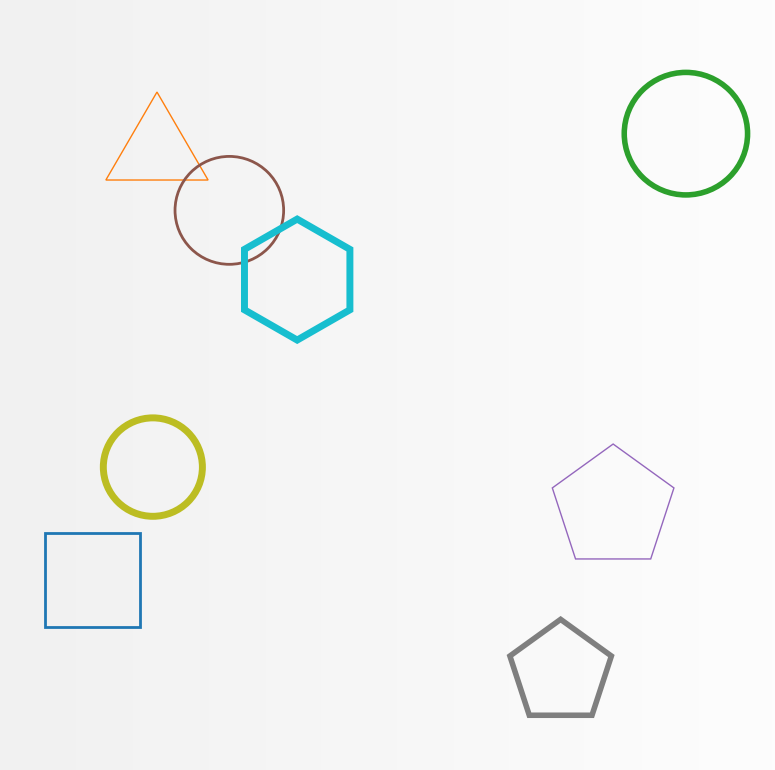[{"shape": "square", "thickness": 1, "radius": 0.31, "center": [0.119, 0.247]}, {"shape": "triangle", "thickness": 0.5, "radius": 0.38, "center": [0.203, 0.804]}, {"shape": "circle", "thickness": 2, "radius": 0.4, "center": [0.885, 0.826]}, {"shape": "pentagon", "thickness": 0.5, "radius": 0.41, "center": [0.791, 0.341]}, {"shape": "circle", "thickness": 1, "radius": 0.35, "center": [0.296, 0.727]}, {"shape": "pentagon", "thickness": 2, "radius": 0.34, "center": [0.723, 0.127]}, {"shape": "circle", "thickness": 2.5, "radius": 0.32, "center": [0.197, 0.393]}, {"shape": "hexagon", "thickness": 2.5, "radius": 0.39, "center": [0.383, 0.637]}]